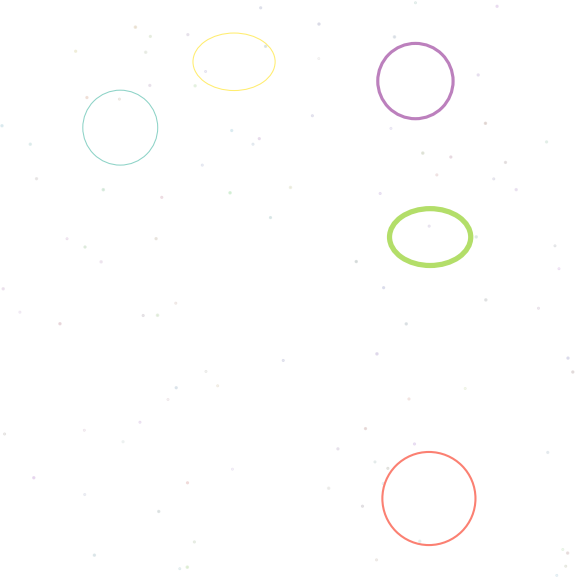[{"shape": "circle", "thickness": 0.5, "radius": 0.32, "center": [0.208, 0.778]}, {"shape": "circle", "thickness": 1, "radius": 0.4, "center": [0.743, 0.136]}, {"shape": "oval", "thickness": 2.5, "radius": 0.35, "center": [0.745, 0.589]}, {"shape": "circle", "thickness": 1.5, "radius": 0.33, "center": [0.719, 0.859]}, {"shape": "oval", "thickness": 0.5, "radius": 0.36, "center": [0.405, 0.892]}]